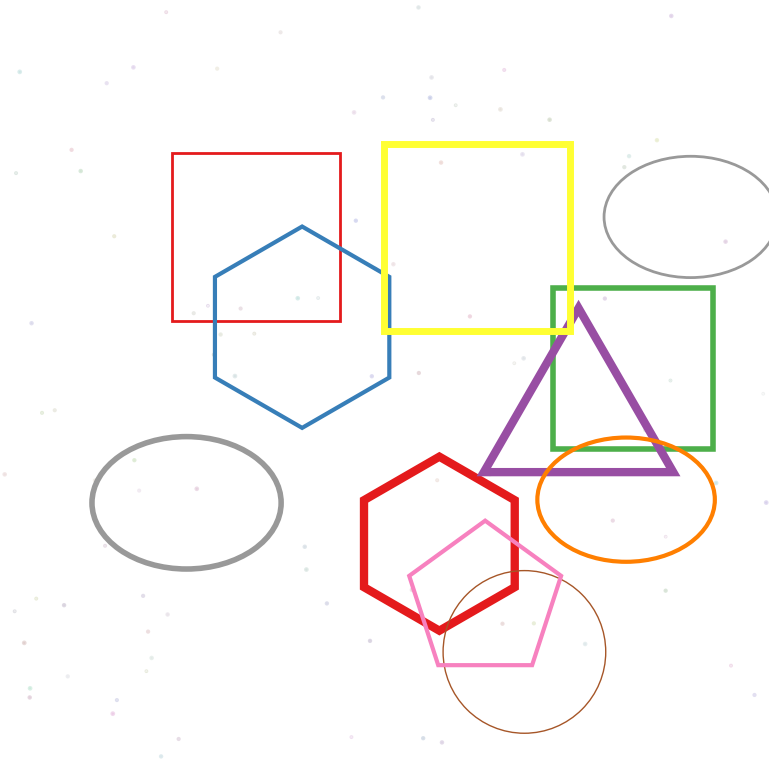[{"shape": "square", "thickness": 1, "radius": 0.55, "center": [0.333, 0.692]}, {"shape": "hexagon", "thickness": 3, "radius": 0.57, "center": [0.571, 0.294]}, {"shape": "hexagon", "thickness": 1.5, "radius": 0.65, "center": [0.392, 0.575]}, {"shape": "square", "thickness": 2, "radius": 0.52, "center": [0.822, 0.522]}, {"shape": "triangle", "thickness": 3, "radius": 0.71, "center": [0.751, 0.458]}, {"shape": "oval", "thickness": 1.5, "radius": 0.58, "center": [0.813, 0.351]}, {"shape": "square", "thickness": 2.5, "radius": 0.61, "center": [0.62, 0.691]}, {"shape": "circle", "thickness": 0.5, "radius": 0.53, "center": [0.681, 0.153]}, {"shape": "pentagon", "thickness": 1.5, "radius": 0.52, "center": [0.63, 0.22]}, {"shape": "oval", "thickness": 2, "radius": 0.61, "center": [0.242, 0.347]}, {"shape": "oval", "thickness": 1, "radius": 0.56, "center": [0.897, 0.718]}]